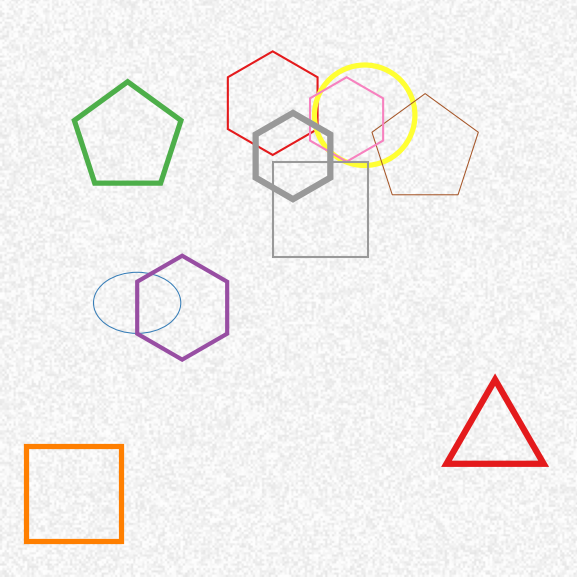[{"shape": "hexagon", "thickness": 1, "radius": 0.45, "center": [0.472, 0.821]}, {"shape": "triangle", "thickness": 3, "radius": 0.49, "center": [0.857, 0.245]}, {"shape": "oval", "thickness": 0.5, "radius": 0.38, "center": [0.237, 0.475]}, {"shape": "pentagon", "thickness": 2.5, "radius": 0.49, "center": [0.221, 0.761]}, {"shape": "hexagon", "thickness": 2, "radius": 0.45, "center": [0.315, 0.466]}, {"shape": "square", "thickness": 2.5, "radius": 0.41, "center": [0.127, 0.144]}, {"shape": "circle", "thickness": 2.5, "radius": 0.43, "center": [0.631, 0.8]}, {"shape": "pentagon", "thickness": 0.5, "radius": 0.48, "center": [0.736, 0.74]}, {"shape": "hexagon", "thickness": 1, "radius": 0.37, "center": [0.6, 0.792]}, {"shape": "square", "thickness": 1, "radius": 0.41, "center": [0.555, 0.636]}, {"shape": "hexagon", "thickness": 3, "radius": 0.37, "center": [0.507, 0.729]}]